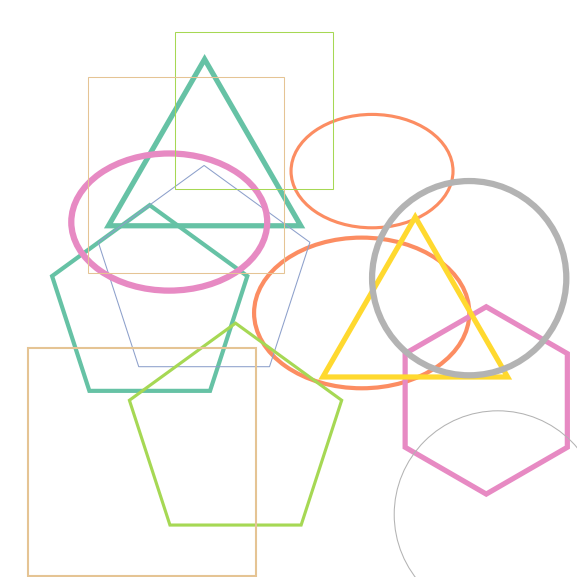[{"shape": "triangle", "thickness": 2.5, "radius": 0.96, "center": [0.354, 0.704]}, {"shape": "pentagon", "thickness": 2, "radius": 0.89, "center": [0.259, 0.466]}, {"shape": "oval", "thickness": 2, "radius": 0.93, "center": [0.626, 0.457]}, {"shape": "oval", "thickness": 1.5, "radius": 0.7, "center": [0.644, 0.703]}, {"shape": "pentagon", "thickness": 0.5, "radius": 0.96, "center": [0.353, 0.52]}, {"shape": "oval", "thickness": 3, "radius": 0.85, "center": [0.293, 0.615]}, {"shape": "hexagon", "thickness": 2.5, "radius": 0.81, "center": [0.842, 0.306]}, {"shape": "pentagon", "thickness": 1.5, "radius": 0.97, "center": [0.408, 0.246]}, {"shape": "square", "thickness": 0.5, "radius": 0.68, "center": [0.44, 0.808]}, {"shape": "triangle", "thickness": 2.5, "radius": 0.92, "center": [0.719, 0.439]}, {"shape": "square", "thickness": 0.5, "radius": 0.85, "center": [0.322, 0.696]}, {"shape": "square", "thickness": 1, "radius": 0.99, "center": [0.245, 0.199]}, {"shape": "circle", "thickness": 0.5, "radius": 0.9, "center": [0.862, 0.108]}, {"shape": "circle", "thickness": 3, "radius": 0.84, "center": [0.812, 0.517]}]